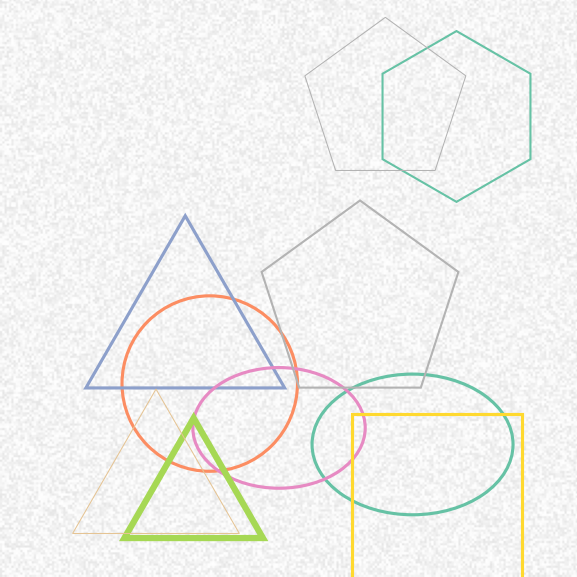[{"shape": "oval", "thickness": 1.5, "radius": 0.87, "center": [0.714, 0.23]}, {"shape": "hexagon", "thickness": 1, "radius": 0.74, "center": [0.79, 0.797]}, {"shape": "circle", "thickness": 1.5, "radius": 0.76, "center": [0.363, 0.335]}, {"shape": "triangle", "thickness": 1.5, "radius": 0.99, "center": [0.321, 0.427]}, {"shape": "oval", "thickness": 1.5, "radius": 0.75, "center": [0.483, 0.258]}, {"shape": "triangle", "thickness": 3, "radius": 0.69, "center": [0.335, 0.137]}, {"shape": "square", "thickness": 1.5, "radius": 0.74, "center": [0.756, 0.135]}, {"shape": "triangle", "thickness": 0.5, "radius": 0.83, "center": [0.27, 0.159]}, {"shape": "pentagon", "thickness": 0.5, "radius": 0.73, "center": [0.667, 0.823]}, {"shape": "pentagon", "thickness": 1, "radius": 0.9, "center": [0.623, 0.473]}]